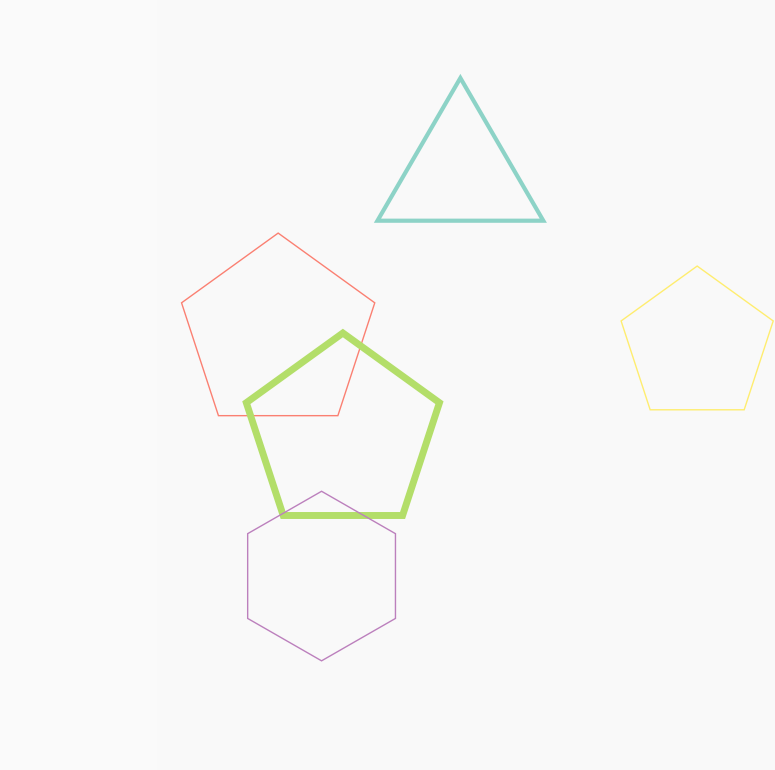[{"shape": "triangle", "thickness": 1.5, "radius": 0.62, "center": [0.594, 0.775]}, {"shape": "pentagon", "thickness": 0.5, "radius": 0.66, "center": [0.359, 0.566]}, {"shape": "pentagon", "thickness": 2.5, "radius": 0.66, "center": [0.442, 0.437]}, {"shape": "hexagon", "thickness": 0.5, "radius": 0.55, "center": [0.415, 0.252]}, {"shape": "pentagon", "thickness": 0.5, "radius": 0.52, "center": [0.9, 0.551]}]